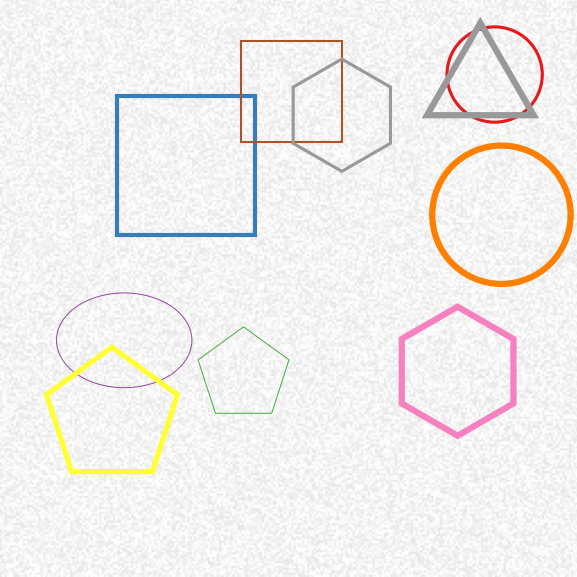[{"shape": "circle", "thickness": 1.5, "radius": 0.41, "center": [0.857, 0.87]}, {"shape": "square", "thickness": 2, "radius": 0.6, "center": [0.322, 0.713]}, {"shape": "pentagon", "thickness": 0.5, "radius": 0.41, "center": [0.422, 0.35]}, {"shape": "oval", "thickness": 0.5, "radius": 0.59, "center": [0.215, 0.41]}, {"shape": "circle", "thickness": 3, "radius": 0.6, "center": [0.868, 0.627]}, {"shape": "pentagon", "thickness": 2.5, "radius": 0.6, "center": [0.194, 0.279]}, {"shape": "square", "thickness": 1, "radius": 0.44, "center": [0.504, 0.841]}, {"shape": "hexagon", "thickness": 3, "radius": 0.56, "center": [0.792, 0.356]}, {"shape": "hexagon", "thickness": 1.5, "radius": 0.49, "center": [0.592, 0.8]}, {"shape": "triangle", "thickness": 3, "radius": 0.53, "center": [0.832, 0.853]}]